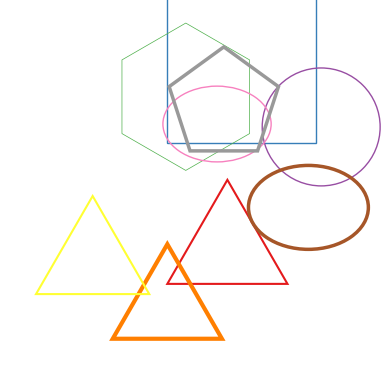[{"shape": "triangle", "thickness": 1.5, "radius": 0.9, "center": [0.591, 0.353]}, {"shape": "square", "thickness": 1, "radius": 0.97, "center": [0.627, 0.822]}, {"shape": "hexagon", "thickness": 0.5, "radius": 0.96, "center": [0.482, 0.749]}, {"shape": "circle", "thickness": 1, "radius": 0.77, "center": [0.834, 0.67]}, {"shape": "triangle", "thickness": 3, "radius": 0.82, "center": [0.435, 0.202]}, {"shape": "triangle", "thickness": 1.5, "radius": 0.85, "center": [0.241, 0.321]}, {"shape": "oval", "thickness": 2.5, "radius": 0.78, "center": [0.801, 0.461]}, {"shape": "oval", "thickness": 1, "radius": 0.7, "center": [0.564, 0.678]}, {"shape": "pentagon", "thickness": 2.5, "radius": 0.75, "center": [0.581, 0.729]}]